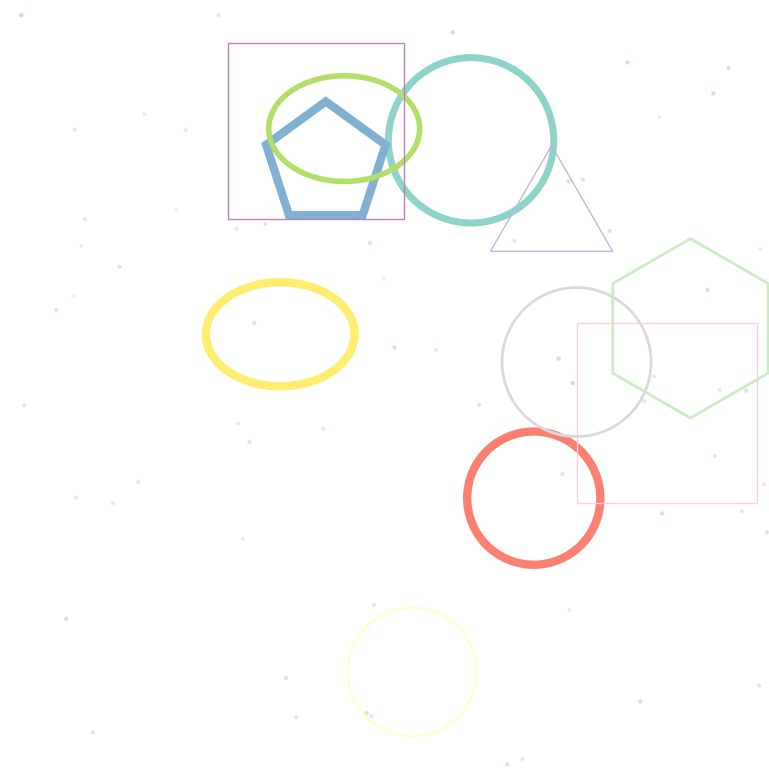[{"shape": "circle", "thickness": 2.5, "radius": 0.54, "center": [0.612, 0.818]}, {"shape": "circle", "thickness": 0.5, "radius": 0.42, "center": [0.535, 0.127]}, {"shape": "triangle", "thickness": 0.5, "radius": 0.46, "center": [0.716, 0.719]}, {"shape": "circle", "thickness": 3, "radius": 0.43, "center": [0.693, 0.353]}, {"shape": "pentagon", "thickness": 3, "radius": 0.41, "center": [0.423, 0.787]}, {"shape": "oval", "thickness": 2, "radius": 0.49, "center": [0.447, 0.833]}, {"shape": "square", "thickness": 0.5, "radius": 0.59, "center": [0.866, 0.464]}, {"shape": "circle", "thickness": 1, "radius": 0.48, "center": [0.749, 0.53]}, {"shape": "square", "thickness": 0.5, "radius": 0.57, "center": [0.411, 0.829]}, {"shape": "hexagon", "thickness": 1, "radius": 0.58, "center": [0.897, 0.574]}, {"shape": "oval", "thickness": 3, "radius": 0.48, "center": [0.364, 0.566]}]